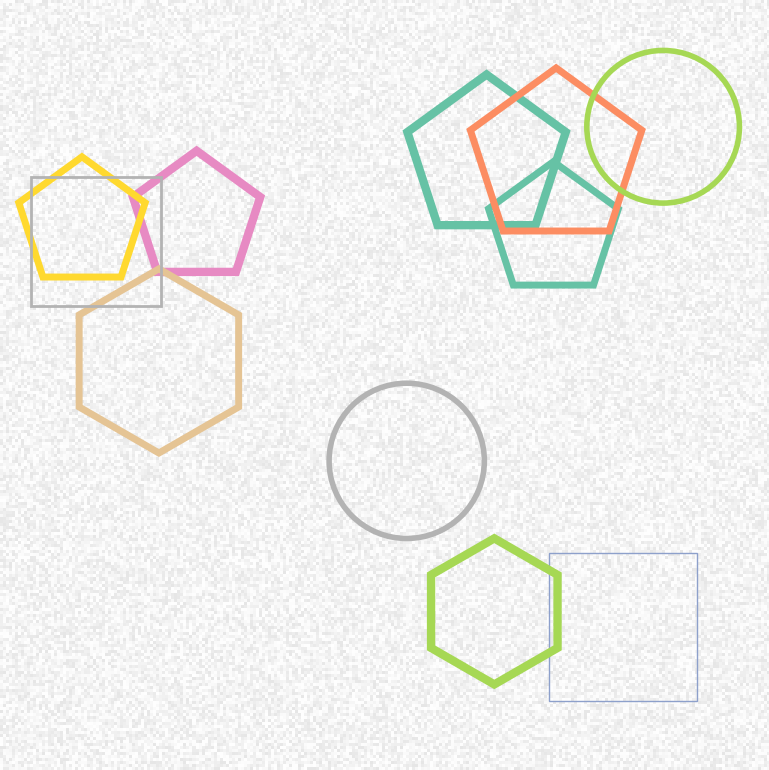[{"shape": "pentagon", "thickness": 2.5, "radius": 0.44, "center": [0.719, 0.701]}, {"shape": "pentagon", "thickness": 3, "radius": 0.54, "center": [0.632, 0.795]}, {"shape": "pentagon", "thickness": 2.5, "radius": 0.59, "center": [0.722, 0.795]}, {"shape": "square", "thickness": 0.5, "radius": 0.48, "center": [0.809, 0.186]}, {"shape": "pentagon", "thickness": 3, "radius": 0.43, "center": [0.255, 0.717]}, {"shape": "circle", "thickness": 2, "radius": 0.5, "center": [0.861, 0.835]}, {"shape": "hexagon", "thickness": 3, "radius": 0.47, "center": [0.642, 0.206]}, {"shape": "pentagon", "thickness": 2.5, "radius": 0.43, "center": [0.106, 0.71]}, {"shape": "hexagon", "thickness": 2.5, "radius": 0.6, "center": [0.206, 0.531]}, {"shape": "circle", "thickness": 2, "radius": 0.5, "center": [0.528, 0.401]}, {"shape": "square", "thickness": 1, "radius": 0.42, "center": [0.125, 0.686]}]